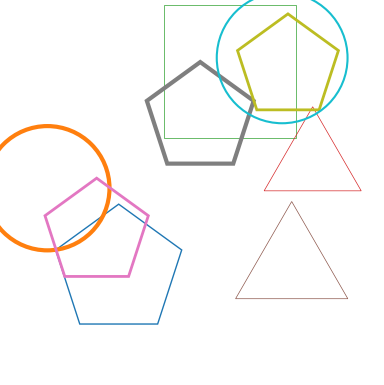[{"shape": "pentagon", "thickness": 1, "radius": 0.86, "center": [0.308, 0.298]}, {"shape": "circle", "thickness": 3, "radius": 0.81, "center": [0.123, 0.511]}, {"shape": "square", "thickness": 0.5, "radius": 0.86, "center": [0.597, 0.814]}, {"shape": "triangle", "thickness": 0.5, "radius": 0.73, "center": [0.812, 0.577]}, {"shape": "triangle", "thickness": 0.5, "radius": 0.84, "center": [0.758, 0.308]}, {"shape": "pentagon", "thickness": 2, "radius": 0.71, "center": [0.251, 0.396]}, {"shape": "pentagon", "thickness": 3, "radius": 0.73, "center": [0.52, 0.693]}, {"shape": "pentagon", "thickness": 2, "radius": 0.69, "center": [0.748, 0.826]}, {"shape": "circle", "thickness": 1.5, "radius": 0.85, "center": [0.733, 0.85]}]